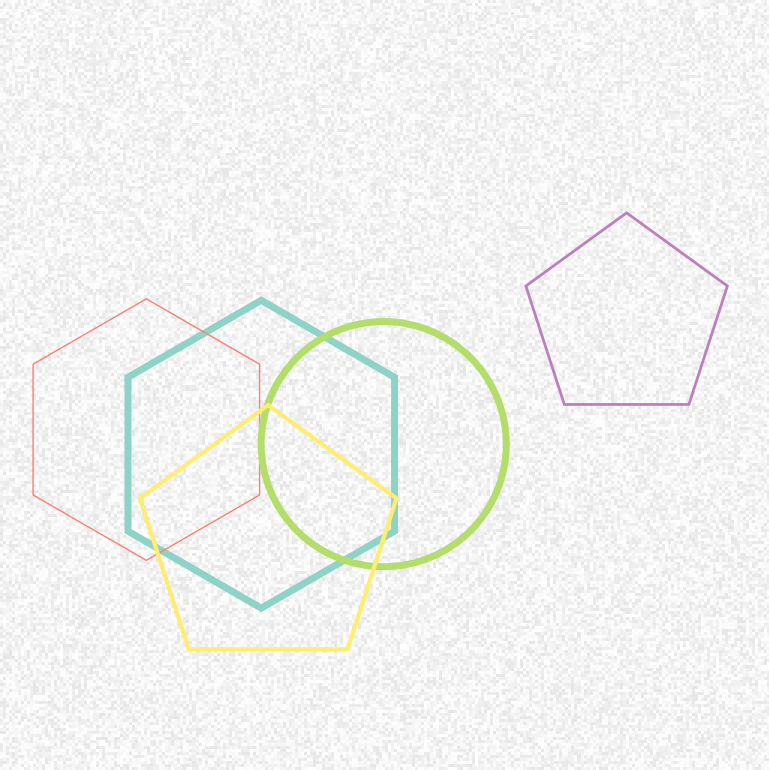[{"shape": "hexagon", "thickness": 2.5, "radius": 1.0, "center": [0.339, 0.41]}, {"shape": "hexagon", "thickness": 0.5, "radius": 0.85, "center": [0.19, 0.442]}, {"shape": "circle", "thickness": 2.5, "radius": 0.8, "center": [0.498, 0.423]}, {"shape": "pentagon", "thickness": 1, "radius": 0.69, "center": [0.814, 0.586]}, {"shape": "pentagon", "thickness": 1.5, "radius": 0.88, "center": [0.348, 0.299]}]